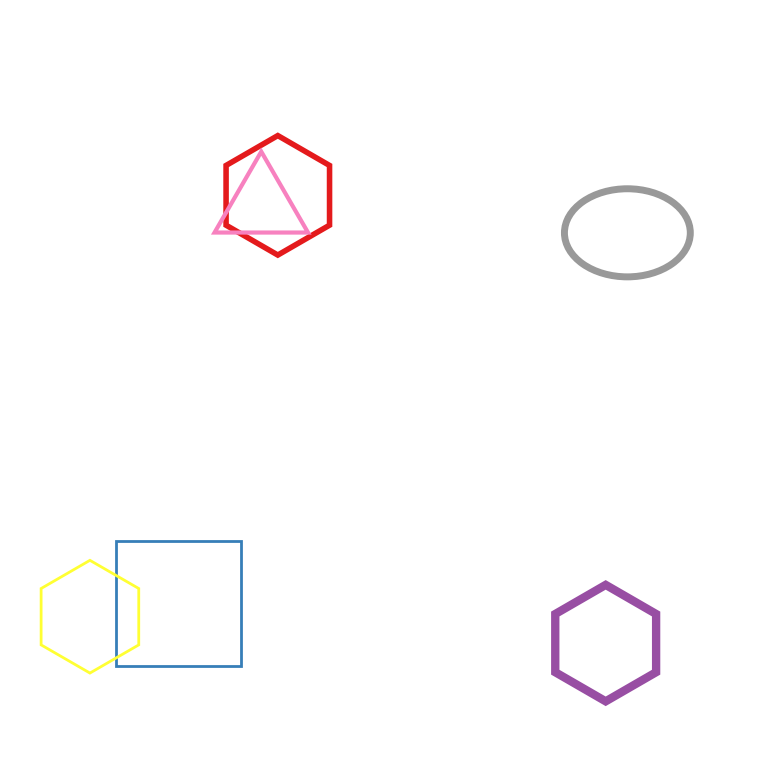[{"shape": "hexagon", "thickness": 2, "radius": 0.39, "center": [0.361, 0.746]}, {"shape": "square", "thickness": 1, "radius": 0.41, "center": [0.232, 0.216]}, {"shape": "hexagon", "thickness": 3, "radius": 0.38, "center": [0.787, 0.165]}, {"shape": "hexagon", "thickness": 1, "radius": 0.37, "center": [0.117, 0.199]}, {"shape": "triangle", "thickness": 1.5, "radius": 0.35, "center": [0.339, 0.733]}, {"shape": "oval", "thickness": 2.5, "radius": 0.41, "center": [0.815, 0.698]}]